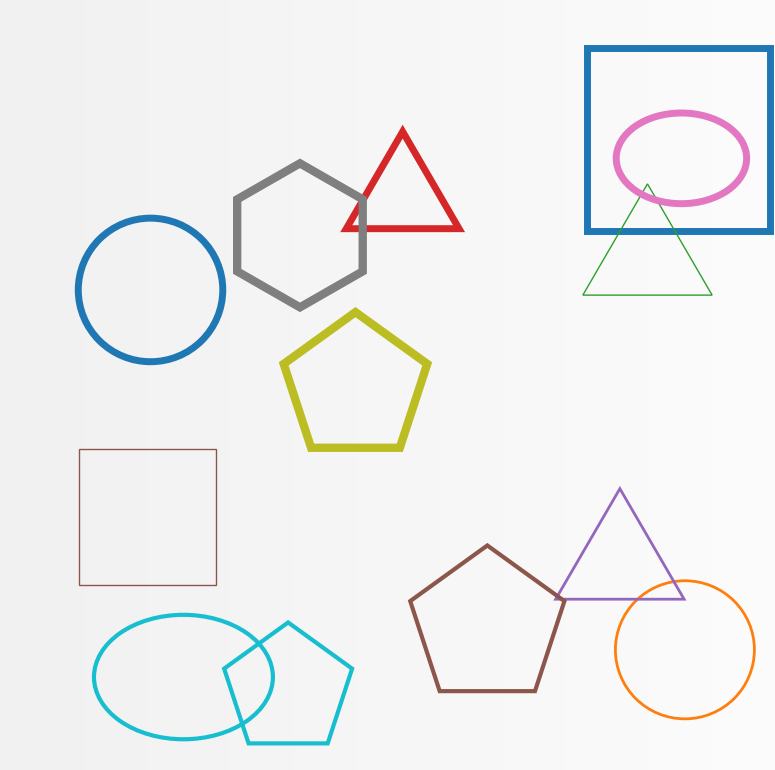[{"shape": "circle", "thickness": 2.5, "radius": 0.47, "center": [0.194, 0.623]}, {"shape": "square", "thickness": 2.5, "radius": 0.59, "center": [0.876, 0.819]}, {"shape": "circle", "thickness": 1, "radius": 0.45, "center": [0.884, 0.156]}, {"shape": "triangle", "thickness": 0.5, "radius": 0.48, "center": [0.835, 0.665]}, {"shape": "triangle", "thickness": 2.5, "radius": 0.42, "center": [0.52, 0.745]}, {"shape": "triangle", "thickness": 1, "radius": 0.48, "center": [0.8, 0.27]}, {"shape": "square", "thickness": 0.5, "radius": 0.44, "center": [0.191, 0.329]}, {"shape": "pentagon", "thickness": 1.5, "radius": 0.52, "center": [0.629, 0.187]}, {"shape": "oval", "thickness": 2.5, "radius": 0.42, "center": [0.879, 0.794]}, {"shape": "hexagon", "thickness": 3, "radius": 0.47, "center": [0.387, 0.694]}, {"shape": "pentagon", "thickness": 3, "radius": 0.49, "center": [0.459, 0.497]}, {"shape": "pentagon", "thickness": 1.5, "radius": 0.43, "center": [0.372, 0.105]}, {"shape": "oval", "thickness": 1.5, "radius": 0.58, "center": [0.237, 0.121]}]